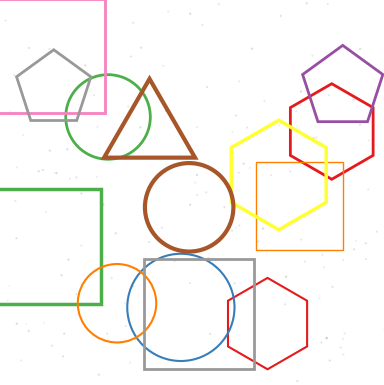[{"shape": "hexagon", "thickness": 2, "radius": 0.62, "center": [0.862, 0.658]}, {"shape": "hexagon", "thickness": 1.5, "radius": 0.59, "center": [0.695, 0.16]}, {"shape": "circle", "thickness": 1.5, "radius": 0.7, "center": [0.47, 0.202]}, {"shape": "circle", "thickness": 2, "radius": 0.55, "center": [0.281, 0.696]}, {"shape": "square", "thickness": 2.5, "radius": 0.74, "center": [0.114, 0.359]}, {"shape": "pentagon", "thickness": 2, "radius": 0.55, "center": [0.89, 0.773]}, {"shape": "square", "thickness": 1, "radius": 0.57, "center": [0.778, 0.465]}, {"shape": "circle", "thickness": 1.5, "radius": 0.51, "center": [0.304, 0.212]}, {"shape": "hexagon", "thickness": 2.5, "radius": 0.71, "center": [0.724, 0.545]}, {"shape": "triangle", "thickness": 3, "radius": 0.68, "center": [0.388, 0.659]}, {"shape": "circle", "thickness": 3, "radius": 0.57, "center": [0.491, 0.462]}, {"shape": "square", "thickness": 2, "radius": 0.74, "center": [0.124, 0.855]}, {"shape": "pentagon", "thickness": 2, "radius": 0.51, "center": [0.14, 0.769]}, {"shape": "square", "thickness": 2, "radius": 0.72, "center": [0.516, 0.184]}]